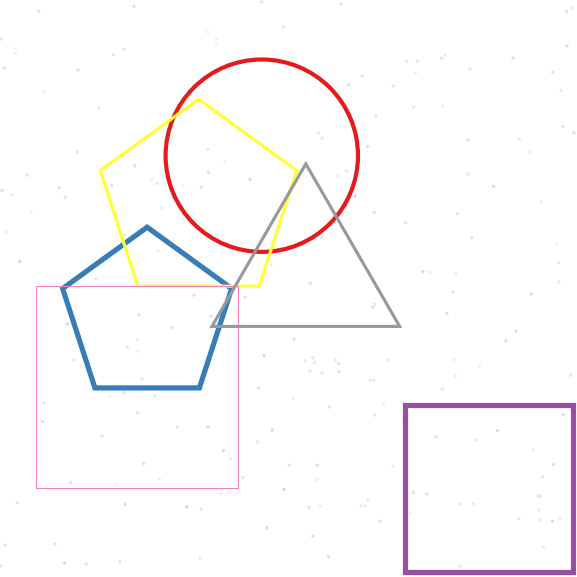[{"shape": "circle", "thickness": 2, "radius": 0.83, "center": [0.453, 0.73]}, {"shape": "pentagon", "thickness": 2.5, "radius": 0.77, "center": [0.255, 0.452]}, {"shape": "square", "thickness": 2.5, "radius": 0.73, "center": [0.847, 0.153]}, {"shape": "pentagon", "thickness": 1.5, "radius": 0.89, "center": [0.344, 0.648]}, {"shape": "square", "thickness": 0.5, "radius": 0.87, "center": [0.238, 0.328]}, {"shape": "triangle", "thickness": 1.5, "radius": 0.94, "center": [0.53, 0.528]}]